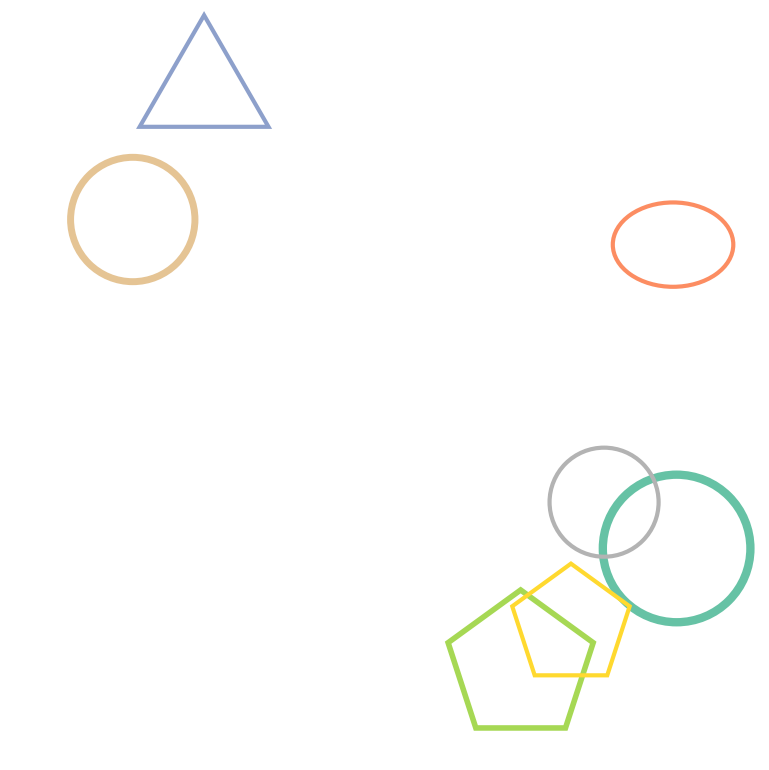[{"shape": "circle", "thickness": 3, "radius": 0.48, "center": [0.879, 0.288]}, {"shape": "oval", "thickness": 1.5, "radius": 0.39, "center": [0.874, 0.682]}, {"shape": "triangle", "thickness": 1.5, "radius": 0.48, "center": [0.265, 0.884]}, {"shape": "pentagon", "thickness": 2, "radius": 0.5, "center": [0.676, 0.135]}, {"shape": "pentagon", "thickness": 1.5, "radius": 0.4, "center": [0.742, 0.188]}, {"shape": "circle", "thickness": 2.5, "radius": 0.4, "center": [0.172, 0.715]}, {"shape": "circle", "thickness": 1.5, "radius": 0.35, "center": [0.785, 0.348]}]